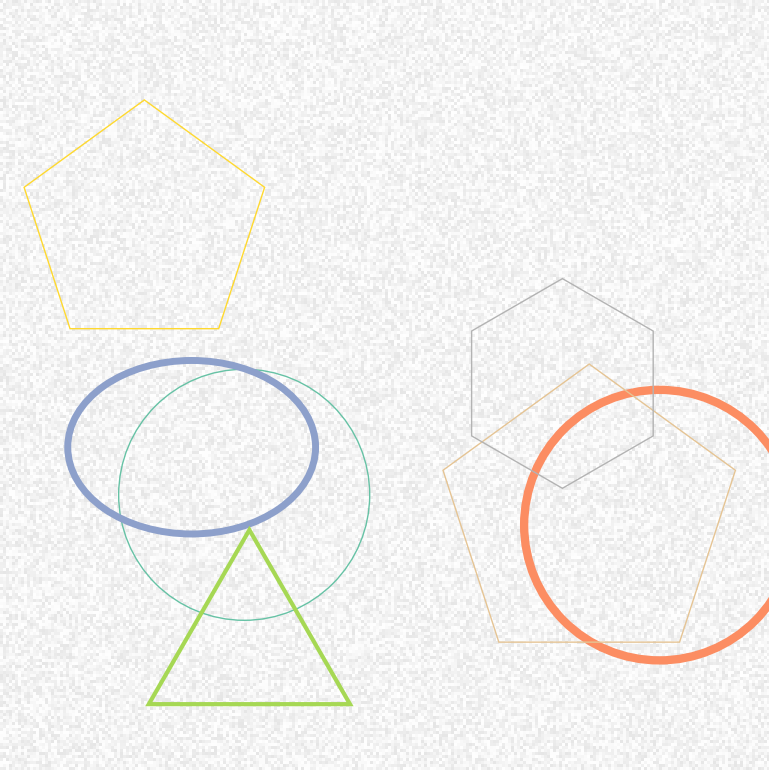[{"shape": "circle", "thickness": 0.5, "radius": 0.82, "center": [0.317, 0.357]}, {"shape": "circle", "thickness": 3, "radius": 0.88, "center": [0.856, 0.318]}, {"shape": "oval", "thickness": 2.5, "radius": 0.8, "center": [0.249, 0.419]}, {"shape": "triangle", "thickness": 1.5, "radius": 0.75, "center": [0.324, 0.161]}, {"shape": "pentagon", "thickness": 0.5, "radius": 0.82, "center": [0.187, 0.706]}, {"shape": "pentagon", "thickness": 0.5, "radius": 1.0, "center": [0.765, 0.328]}, {"shape": "hexagon", "thickness": 0.5, "radius": 0.68, "center": [0.73, 0.502]}]